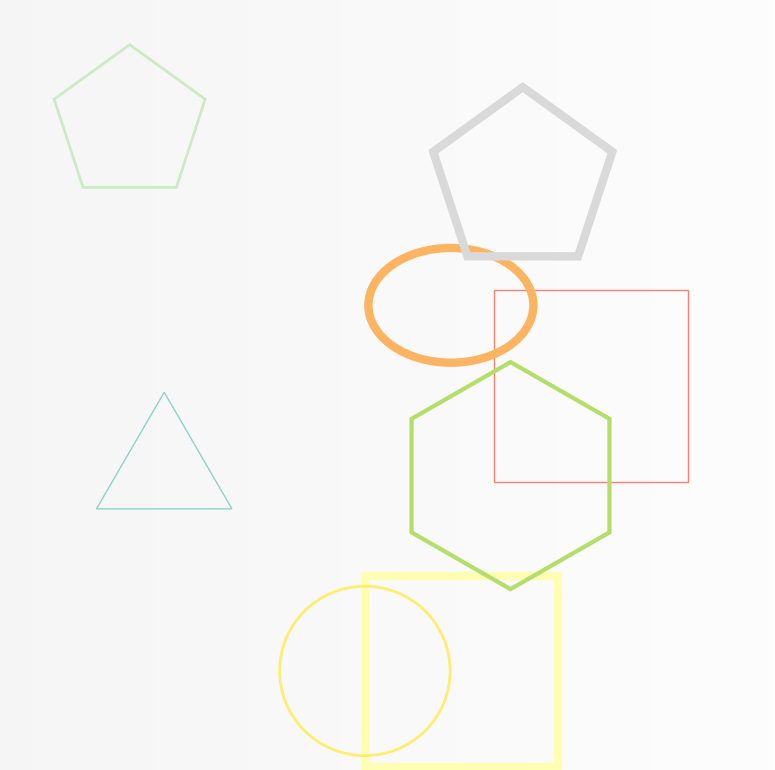[{"shape": "triangle", "thickness": 0.5, "radius": 0.5, "center": [0.212, 0.39]}, {"shape": "square", "thickness": 3, "radius": 0.62, "center": [0.595, 0.127]}, {"shape": "square", "thickness": 0.5, "radius": 0.62, "center": [0.763, 0.499]}, {"shape": "oval", "thickness": 3, "radius": 0.53, "center": [0.582, 0.603]}, {"shape": "hexagon", "thickness": 1.5, "radius": 0.74, "center": [0.659, 0.382]}, {"shape": "pentagon", "thickness": 3, "radius": 0.61, "center": [0.675, 0.765]}, {"shape": "pentagon", "thickness": 1, "radius": 0.51, "center": [0.167, 0.84]}, {"shape": "circle", "thickness": 1, "radius": 0.55, "center": [0.471, 0.129]}]